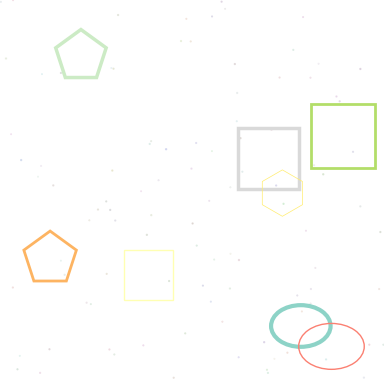[{"shape": "oval", "thickness": 3, "radius": 0.39, "center": [0.781, 0.153]}, {"shape": "square", "thickness": 1, "radius": 0.32, "center": [0.385, 0.286]}, {"shape": "oval", "thickness": 1, "radius": 0.43, "center": [0.861, 0.1]}, {"shape": "pentagon", "thickness": 2, "radius": 0.36, "center": [0.13, 0.328]}, {"shape": "square", "thickness": 2, "radius": 0.42, "center": [0.891, 0.647]}, {"shape": "square", "thickness": 2.5, "radius": 0.4, "center": [0.697, 0.589]}, {"shape": "pentagon", "thickness": 2.5, "radius": 0.34, "center": [0.21, 0.854]}, {"shape": "hexagon", "thickness": 0.5, "radius": 0.3, "center": [0.733, 0.498]}]